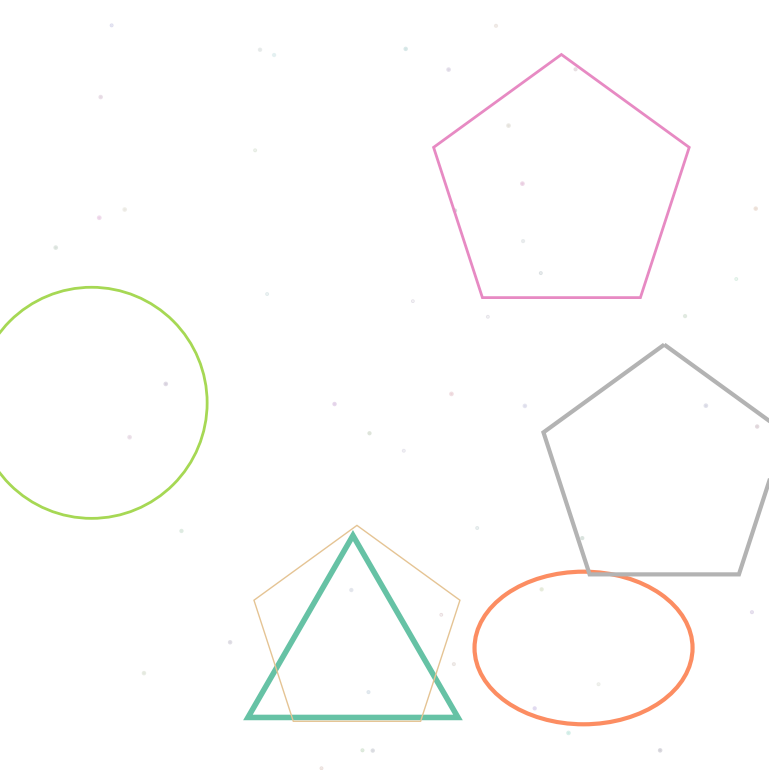[{"shape": "triangle", "thickness": 2, "radius": 0.79, "center": [0.458, 0.147]}, {"shape": "oval", "thickness": 1.5, "radius": 0.71, "center": [0.758, 0.158]}, {"shape": "pentagon", "thickness": 1, "radius": 0.87, "center": [0.729, 0.755]}, {"shape": "circle", "thickness": 1, "radius": 0.75, "center": [0.119, 0.477]}, {"shape": "pentagon", "thickness": 0.5, "radius": 0.7, "center": [0.464, 0.177]}, {"shape": "pentagon", "thickness": 1.5, "radius": 0.82, "center": [0.863, 0.388]}]